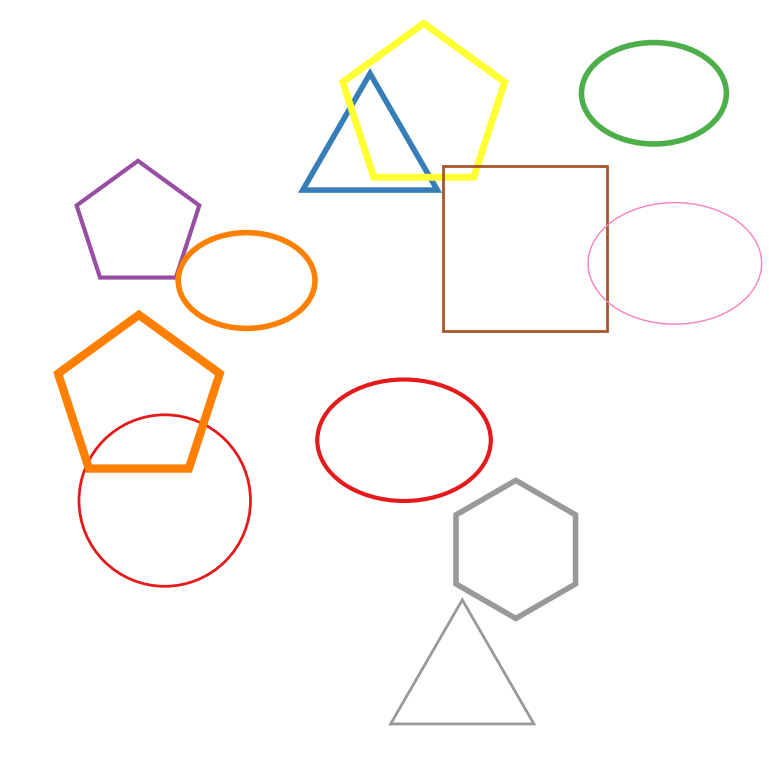[{"shape": "oval", "thickness": 1.5, "radius": 0.56, "center": [0.525, 0.428]}, {"shape": "circle", "thickness": 1, "radius": 0.56, "center": [0.214, 0.35]}, {"shape": "triangle", "thickness": 2, "radius": 0.5, "center": [0.481, 0.804]}, {"shape": "oval", "thickness": 2, "radius": 0.47, "center": [0.849, 0.879]}, {"shape": "pentagon", "thickness": 1.5, "radius": 0.42, "center": [0.179, 0.707]}, {"shape": "oval", "thickness": 2, "radius": 0.44, "center": [0.32, 0.636]}, {"shape": "pentagon", "thickness": 3, "radius": 0.55, "center": [0.18, 0.481]}, {"shape": "pentagon", "thickness": 2.5, "radius": 0.55, "center": [0.55, 0.859]}, {"shape": "square", "thickness": 1, "radius": 0.53, "center": [0.682, 0.677]}, {"shape": "oval", "thickness": 0.5, "radius": 0.56, "center": [0.876, 0.658]}, {"shape": "hexagon", "thickness": 2, "radius": 0.45, "center": [0.67, 0.286]}, {"shape": "triangle", "thickness": 1, "radius": 0.54, "center": [0.6, 0.114]}]